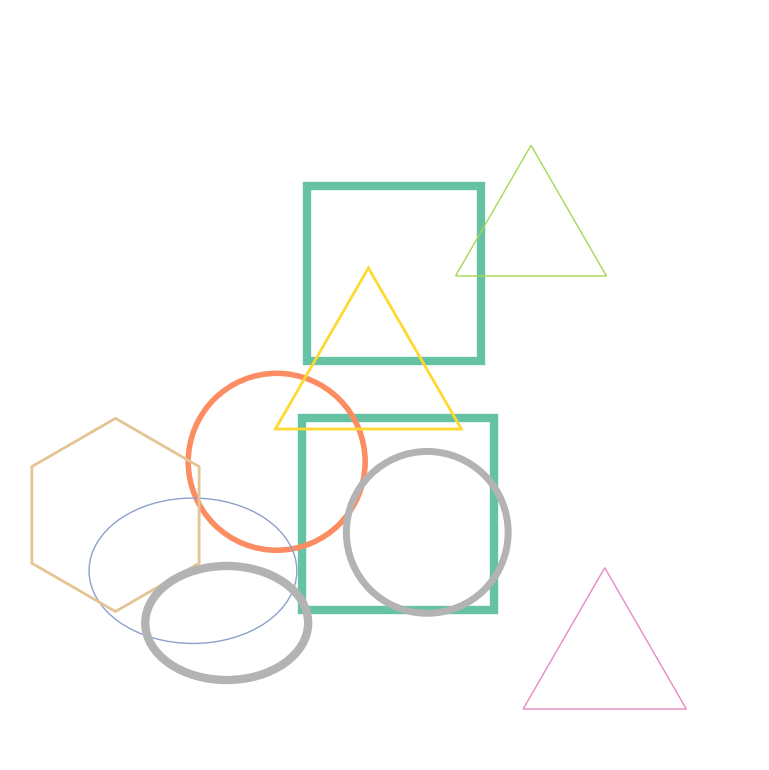[{"shape": "square", "thickness": 3, "radius": 0.63, "center": [0.517, 0.332]}, {"shape": "square", "thickness": 3, "radius": 0.57, "center": [0.512, 0.645]}, {"shape": "circle", "thickness": 2, "radius": 0.57, "center": [0.359, 0.4]}, {"shape": "oval", "thickness": 0.5, "radius": 0.67, "center": [0.251, 0.259]}, {"shape": "triangle", "thickness": 0.5, "radius": 0.61, "center": [0.785, 0.14]}, {"shape": "triangle", "thickness": 0.5, "radius": 0.57, "center": [0.69, 0.698]}, {"shape": "triangle", "thickness": 1, "radius": 0.7, "center": [0.478, 0.513]}, {"shape": "hexagon", "thickness": 1, "radius": 0.63, "center": [0.15, 0.331]}, {"shape": "circle", "thickness": 2.5, "radius": 0.53, "center": [0.555, 0.309]}, {"shape": "oval", "thickness": 3, "radius": 0.53, "center": [0.294, 0.191]}]